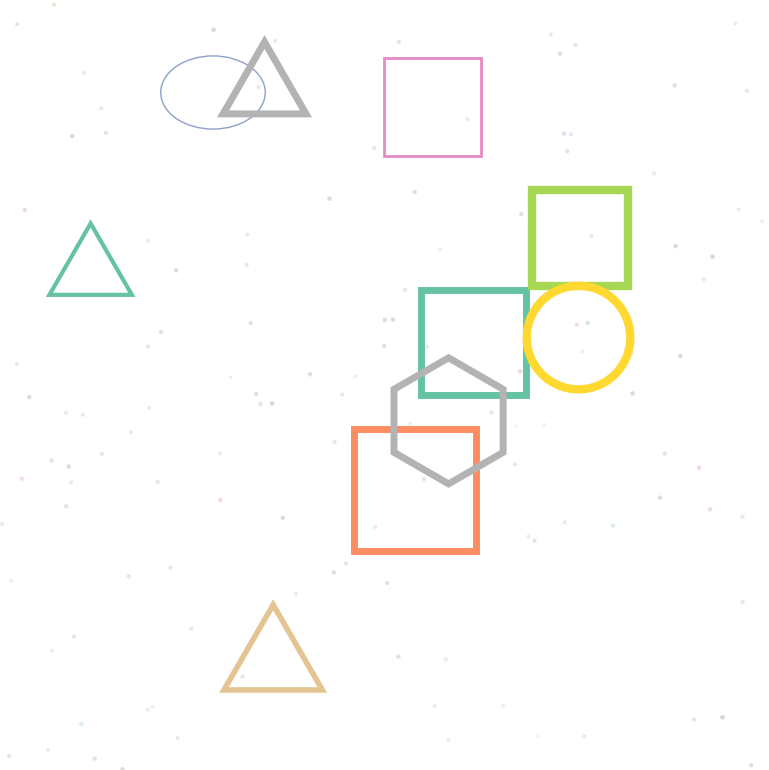[{"shape": "triangle", "thickness": 1.5, "radius": 0.31, "center": [0.118, 0.648]}, {"shape": "square", "thickness": 2.5, "radius": 0.34, "center": [0.615, 0.556]}, {"shape": "square", "thickness": 2.5, "radius": 0.39, "center": [0.539, 0.364]}, {"shape": "oval", "thickness": 0.5, "radius": 0.34, "center": [0.277, 0.88]}, {"shape": "square", "thickness": 1, "radius": 0.32, "center": [0.562, 0.861]}, {"shape": "square", "thickness": 3, "radius": 0.31, "center": [0.754, 0.691]}, {"shape": "circle", "thickness": 3, "radius": 0.34, "center": [0.751, 0.562]}, {"shape": "triangle", "thickness": 2, "radius": 0.37, "center": [0.355, 0.141]}, {"shape": "hexagon", "thickness": 2.5, "radius": 0.41, "center": [0.583, 0.453]}, {"shape": "triangle", "thickness": 2.5, "radius": 0.31, "center": [0.344, 0.883]}]